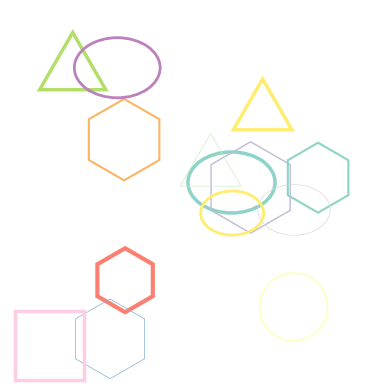[{"shape": "oval", "thickness": 2.5, "radius": 0.57, "center": [0.601, 0.526]}, {"shape": "hexagon", "thickness": 1.5, "radius": 0.45, "center": [0.826, 0.538]}, {"shape": "circle", "thickness": 1, "radius": 0.44, "center": [0.763, 0.203]}, {"shape": "hexagon", "thickness": 1, "radius": 0.59, "center": [0.651, 0.513]}, {"shape": "hexagon", "thickness": 3, "radius": 0.42, "center": [0.325, 0.272]}, {"shape": "hexagon", "thickness": 0.5, "radius": 0.52, "center": [0.286, 0.12]}, {"shape": "hexagon", "thickness": 1.5, "radius": 0.53, "center": [0.322, 0.637]}, {"shape": "triangle", "thickness": 2.5, "radius": 0.5, "center": [0.189, 0.817]}, {"shape": "square", "thickness": 2.5, "radius": 0.45, "center": [0.129, 0.102]}, {"shape": "oval", "thickness": 0.5, "radius": 0.47, "center": [0.763, 0.455]}, {"shape": "oval", "thickness": 2, "radius": 0.56, "center": [0.304, 0.824]}, {"shape": "triangle", "thickness": 0.5, "radius": 0.46, "center": [0.547, 0.562]}, {"shape": "triangle", "thickness": 2.5, "radius": 0.44, "center": [0.682, 0.707]}, {"shape": "oval", "thickness": 2, "radius": 0.41, "center": [0.603, 0.447]}]